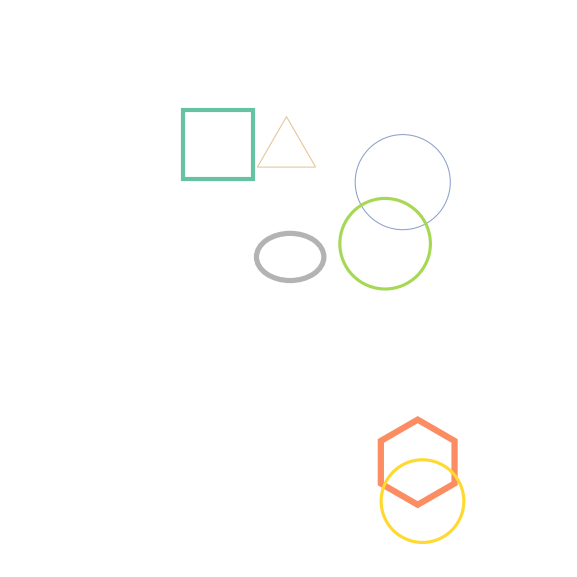[{"shape": "square", "thickness": 2, "radius": 0.3, "center": [0.377, 0.749]}, {"shape": "hexagon", "thickness": 3, "radius": 0.37, "center": [0.723, 0.199]}, {"shape": "circle", "thickness": 0.5, "radius": 0.41, "center": [0.697, 0.684]}, {"shape": "circle", "thickness": 1.5, "radius": 0.39, "center": [0.667, 0.577]}, {"shape": "circle", "thickness": 1.5, "radius": 0.36, "center": [0.732, 0.131]}, {"shape": "triangle", "thickness": 0.5, "radius": 0.29, "center": [0.496, 0.739]}, {"shape": "oval", "thickness": 2.5, "radius": 0.29, "center": [0.502, 0.554]}]